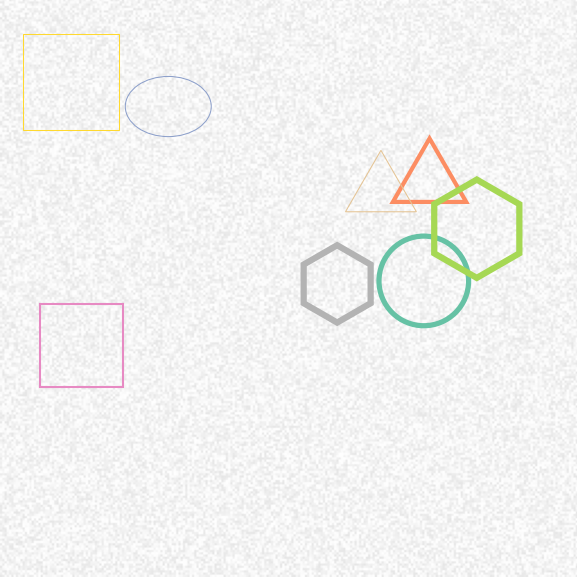[{"shape": "circle", "thickness": 2.5, "radius": 0.39, "center": [0.734, 0.513]}, {"shape": "triangle", "thickness": 2, "radius": 0.37, "center": [0.744, 0.686]}, {"shape": "oval", "thickness": 0.5, "radius": 0.37, "center": [0.291, 0.815]}, {"shape": "square", "thickness": 1, "radius": 0.36, "center": [0.14, 0.401]}, {"shape": "hexagon", "thickness": 3, "radius": 0.43, "center": [0.826, 0.603]}, {"shape": "square", "thickness": 0.5, "radius": 0.42, "center": [0.123, 0.858]}, {"shape": "triangle", "thickness": 0.5, "radius": 0.35, "center": [0.66, 0.668]}, {"shape": "hexagon", "thickness": 3, "radius": 0.33, "center": [0.584, 0.508]}]